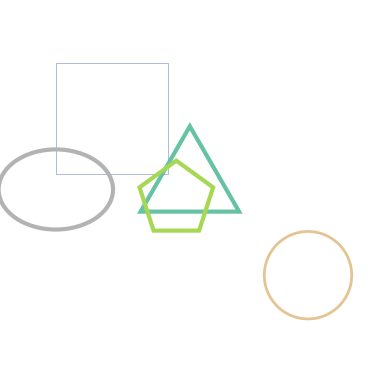[{"shape": "triangle", "thickness": 3, "radius": 0.74, "center": [0.493, 0.524]}, {"shape": "square", "thickness": 0.5, "radius": 0.72, "center": [0.29, 0.692]}, {"shape": "pentagon", "thickness": 3, "radius": 0.5, "center": [0.458, 0.482]}, {"shape": "circle", "thickness": 2, "radius": 0.57, "center": [0.8, 0.285]}, {"shape": "oval", "thickness": 3, "radius": 0.74, "center": [0.145, 0.508]}]